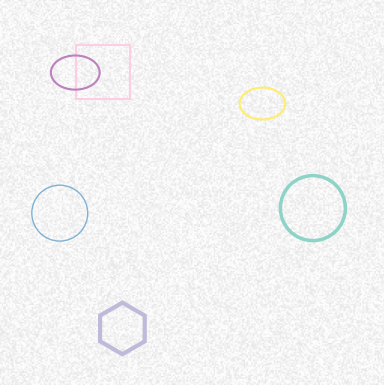[{"shape": "circle", "thickness": 2.5, "radius": 0.42, "center": [0.813, 0.459]}, {"shape": "hexagon", "thickness": 3, "radius": 0.33, "center": [0.318, 0.147]}, {"shape": "circle", "thickness": 1, "radius": 0.36, "center": [0.155, 0.446]}, {"shape": "square", "thickness": 1.5, "radius": 0.35, "center": [0.268, 0.812]}, {"shape": "oval", "thickness": 1.5, "radius": 0.32, "center": [0.196, 0.812]}, {"shape": "oval", "thickness": 1.5, "radius": 0.3, "center": [0.682, 0.731]}]